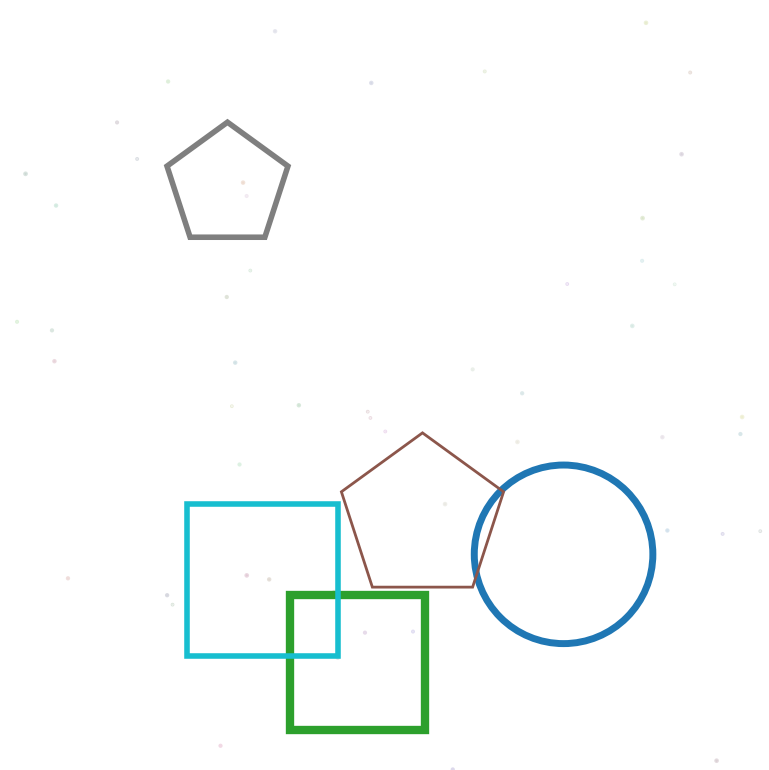[{"shape": "circle", "thickness": 2.5, "radius": 0.58, "center": [0.732, 0.28]}, {"shape": "square", "thickness": 3, "radius": 0.44, "center": [0.465, 0.14]}, {"shape": "pentagon", "thickness": 1, "radius": 0.55, "center": [0.549, 0.327]}, {"shape": "pentagon", "thickness": 2, "radius": 0.41, "center": [0.295, 0.759]}, {"shape": "square", "thickness": 2, "radius": 0.49, "center": [0.341, 0.247]}]